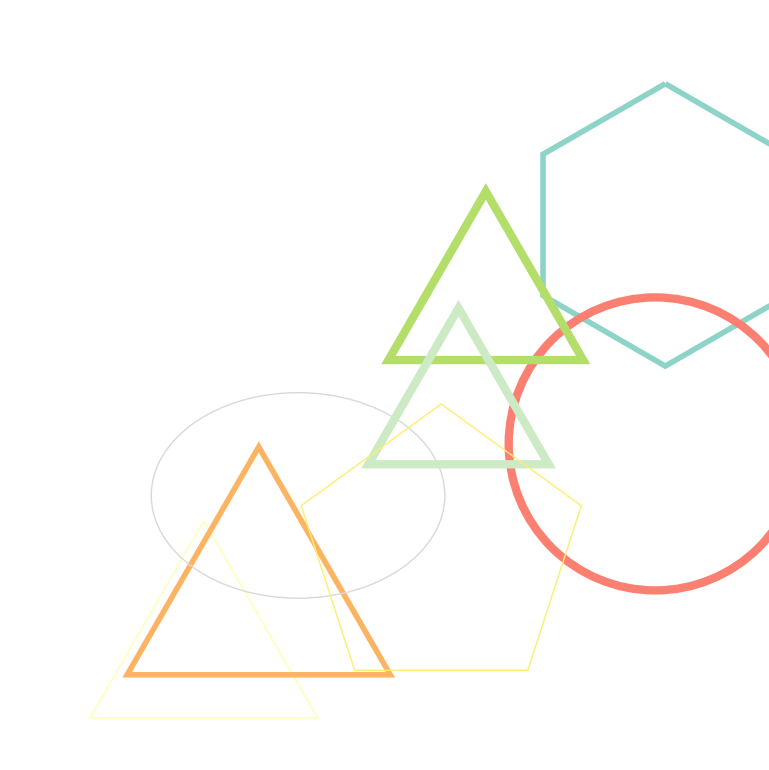[{"shape": "hexagon", "thickness": 2, "radius": 0.92, "center": [0.864, 0.708]}, {"shape": "triangle", "thickness": 0.5, "radius": 0.85, "center": [0.265, 0.153]}, {"shape": "circle", "thickness": 3, "radius": 0.95, "center": [0.851, 0.424]}, {"shape": "triangle", "thickness": 2, "radius": 0.99, "center": [0.336, 0.222]}, {"shape": "triangle", "thickness": 3, "radius": 0.73, "center": [0.631, 0.605]}, {"shape": "oval", "thickness": 0.5, "radius": 0.95, "center": [0.387, 0.357]}, {"shape": "triangle", "thickness": 3, "radius": 0.68, "center": [0.595, 0.465]}, {"shape": "pentagon", "thickness": 0.5, "radius": 0.96, "center": [0.573, 0.284]}]